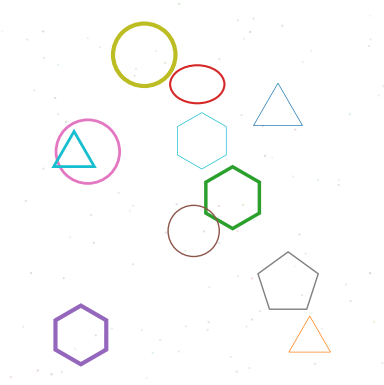[{"shape": "triangle", "thickness": 0.5, "radius": 0.37, "center": [0.722, 0.711]}, {"shape": "triangle", "thickness": 0.5, "radius": 0.31, "center": [0.804, 0.117]}, {"shape": "hexagon", "thickness": 2.5, "radius": 0.4, "center": [0.604, 0.487]}, {"shape": "oval", "thickness": 1.5, "radius": 0.35, "center": [0.512, 0.781]}, {"shape": "hexagon", "thickness": 3, "radius": 0.38, "center": [0.21, 0.13]}, {"shape": "circle", "thickness": 1, "radius": 0.33, "center": [0.503, 0.4]}, {"shape": "circle", "thickness": 2, "radius": 0.41, "center": [0.228, 0.606]}, {"shape": "pentagon", "thickness": 1, "radius": 0.41, "center": [0.748, 0.263]}, {"shape": "circle", "thickness": 3, "radius": 0.41, "center": [0.375, 0.858]}, {"shape": "hexagon", "thickness": 0.5, "radius": 0.37, "center": [0.524, 0.634]}, {"shape": "triangle", "thickness": 2, "radius": 0.3, "center": [0.192, 0.598]}]